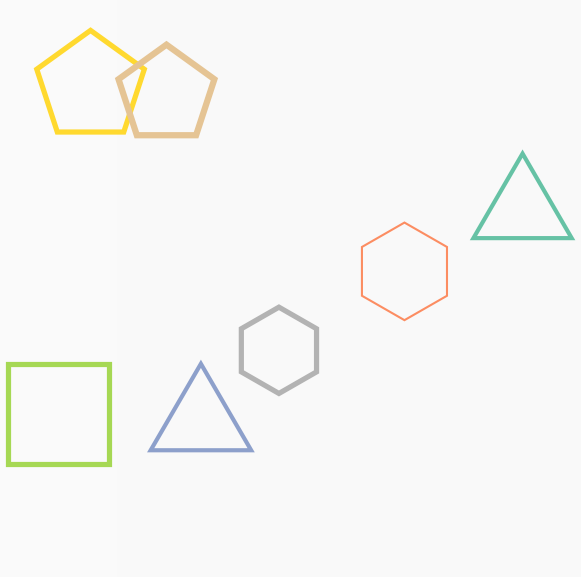[{"shape": "triangle", "thickness": 2, "radius": 0.49, "center": [0.899, 0.636]}, {"shape": "hexagon", "thickness": 1, "radius": 0.42, "center": [0.696, 0.529]}, {"shape": "triangle", "thickness": 2, "radius": 0.5, "center": [0.346, 0.269]}, {"shape": "square", "thickness": 2.5, "radius": 0.43, "center": [0.101, 0.282]}, {"shape": "pentagon", "thickness": 2.5, "radius": 0.49, "center": [0.156, 0.849]}, {"shape": "pentagon", "thickness": 3, "radius": 0.43, "center": [0.286, 0.835]}, {"shape": "hexagon", "thickness": 2.5, "radius": 0.37, "center": [0.48, 0.393]}]